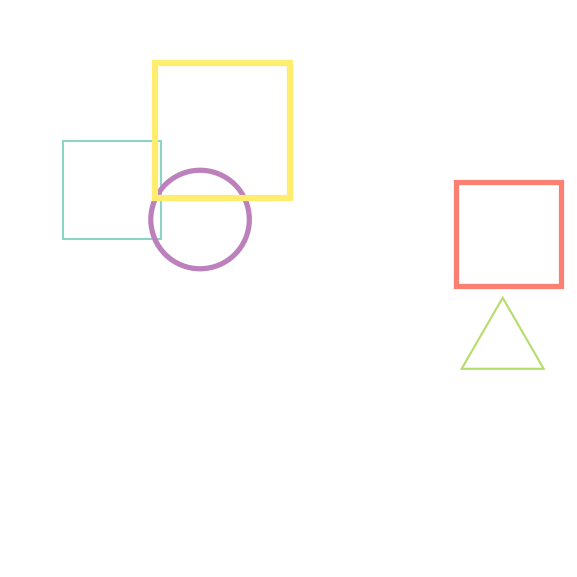[{"shape": "square", "thickness": 1, "radius": 0.42, "center": [0.194, 0.67]}, {"shape": "square", "thickness": 2.5, "radius": 0.45, "center": [0.88, 0.594]}, {"shape": "triangle", "thickness": 1, "radius": 0.41, "center": [0.87, 0.402]}, {"shape": "circle", "thickness": 2.5, "radius": 0.43, "center": [0.346, 0.619]}, {"shape": "square", "thickness": 3, "radius": 0.58, "center": [0.386, 0.773]}]